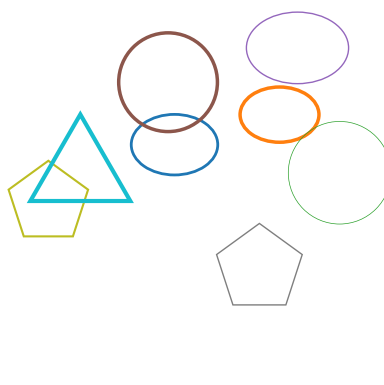[{"shape": "oval", "thickness": 2, "radius": 0.56, "center": [0.453, 0.624]}, {"shape": "oval", "thickness": 2.5, "radius": 0.51, "center": [0.726, 0.702]}, {"shape": "circle", "thickness": 0.5, "radius": 0.67, "center": [0.882, 0.551]}, {"shape": "oval", "thickness": 1, "radius": 0.66, "center": [0.773, 0.876]}, {"shape": "circle", "thickness": 2.5, "radius": 0.64, "center": [0.437, 0.786]}, {"shape": "pentagon", "thickness": 1, "radius": 0.58, "center": [0.674, 0.303]}, {"shape": "pentagon", "thickness": 1.5, "radius": 0.54, "center": [0.126, 0.474]}, {"shape": "triangle", "thickness": 3, "radius": 0.75, "center": [0.209, 0.553]}]